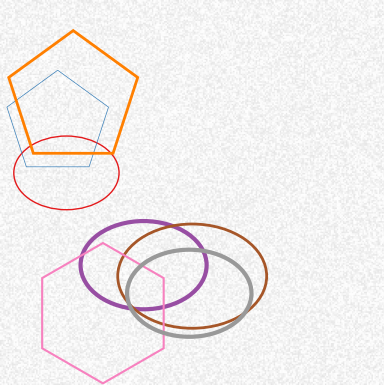[{"shape": "oval", "thickness": 1, "radius": 0.68, "center": [0.173, 0.551]}, {"shape": "pentagon", "thickness": 0.5, "radius": 0.69, "center": [0.15, 0.679]}, {"shape": "oval", "thickness": 3, "radius": 0.82, "center": [0.373, 0.311]}, {"shape": "pentagon", "thickness": 2, "radius": 0.88, "center": [0.19, 0.744]}, {"shape": "oval", "thickness": 2, "radius": 0.97, "center": [0.499, 0.283]}, {"shape": "hexagon", "thickness": 1.5, "radius": 0.91, "center": [0.267, 0.187]}, {"shape": "oval", "thickness": 3, "radius": 0.81, "center": [0.492, 0.238]}]